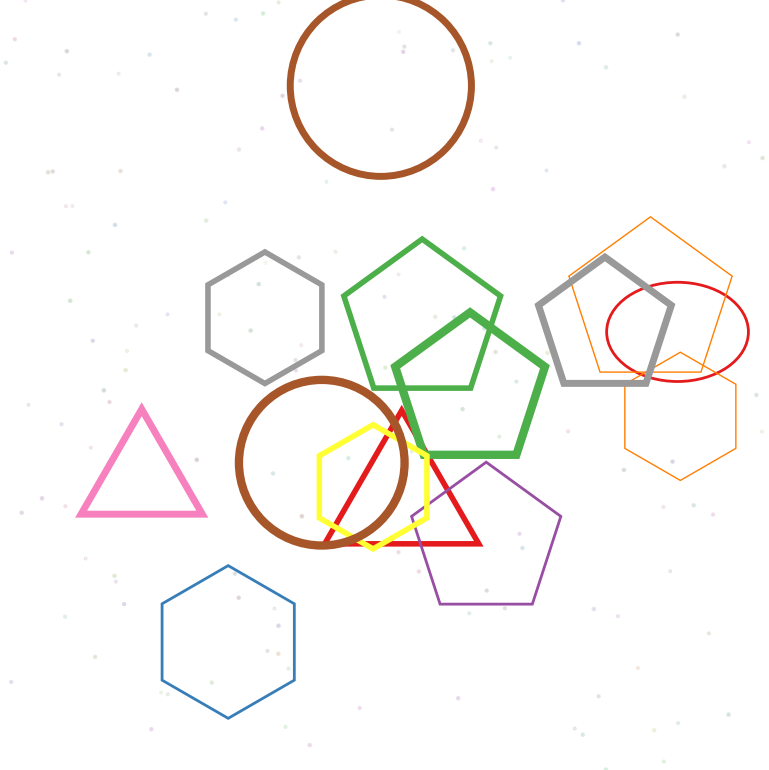[{"shape": "oval", "thickness": 1, "radius": 0.46, "center": [0.88, 0.569]}, {"shape": "triangle", "thickness": 2, "radius": 0.58, "center": [0.522, 0.352]}, {"shape": "hexagon", "thickness": 1, "radius": 0.5, "center": [0.296, 0.166]}, {"shape": "pentagon", "thickness": 3, "radius": 0.51, "center": [0.61, 0.492]}, {"shape": "pentagon", "thickness": 2, "radius": 0.53, "center": [0.548, 0.583]}, {"shape": "pentagon", "thickness": 1, "radius": 0.51, "center": [0.631, 0.298]}, {"shape": "pentagon", "thickness": 0.5, "radius": 0.56, "center": [0.845, 0.607]}, {"shape": "hexagon", "thickness": 0.5, "radius": 0.42, "center": [0.884, 0.459]}, {"shape": "hexagon", "thickness": 2, "radius": 0.4, "center": [0.485, 0.368]}, {"shape": "circle", "thickness": 3, "radius": 0.54, "center": [0.418, 0.399]}, {"shape": "circle", "thickness": 2.5, "radius": 0.59, "center": [0.495, 0.889]}, {"shape": "triangle", "thickness": 2.5, "radius": 0.45, "center": [0.184, 0.378]}, {"shape": "pentagon", "thickness": 2.5, "radius": 0.45, "center": [0.786, 0.575]}, {"shape": "hexagon", "thickness": 2, "radius": 0.43, "center": [0.344, 0.587]}]